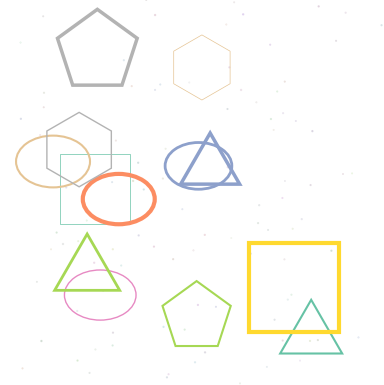[{"shape": "triangle", "thickness": 1.5, "radius": 0.46, "center": [0.808, 0.128]}, {"shape": "square", "thickness": 0.5, "radius": 0.46, "center": [0.247, 0.509]}, {"shape": "oval", "thickness": 3, "radius": 0.47, "center": [0.308, 0.483]}, {"shape": "oval", "thickness": 2, "radius": 0.43, "center": [0.516, 0.569]}, {"shape": "triangle", "thickness": 2.5, "radius": 0.44, "center": [0.546, 0.566]}, {"shape": "oval", "thickness": 1, "radius": 0.46, "center": [0.26, 0.234]}, {"shape": "triangle", "thickness": 2, "radius": 0.49, "center": [0.226, 0.295]}, {"shape": "pentagon", "thickness": 1.5, "radius": 0.47, "center": [0.511, 0.177]}, {"shape": "square", "thickness": 3, "radius": 0.58, "center": [0.764, 0.253]}, {"shape": "hexagon", "thickness": 0.5, "radius": 0.42, "center": [0.524, 0.825]}, {"shape": "oval", "thickness": 1.5, "radius": 0.48, "center": [0.138, 0.581]}, {"shape": "pentagon", "thickness": 2.5, "radius": 0.54, "center": [0.253, 0.867]}, {"shape": "hexagon", "thickness": 1, "radius": 0.48, "center": [0.205, 0.611]}]